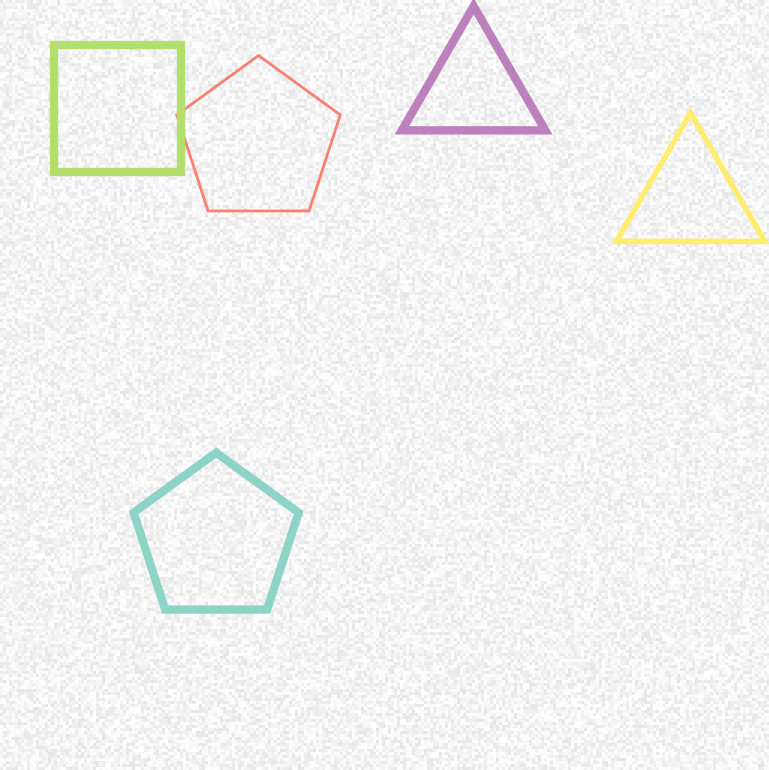[{"shape": "pentagon", "thickness": 3, "radius": 0.56, "center": [0.281, 0.299]}, {"shape": "pentagon", "thickness": 1, "radius": 0.56, "center": [0.336, 0.816]}, {"shape": "square", "thickness": 3, "radius": 0.41, "center": [0.153, 0.859]}, {"shape": "triangle", "thickness": 3, "radius": 0.54, "center": [0.615, 0.884]}, {"shape": "triangle", "thickness": 2, "radius": 0.56, "center": [0.897, 0.742]}]